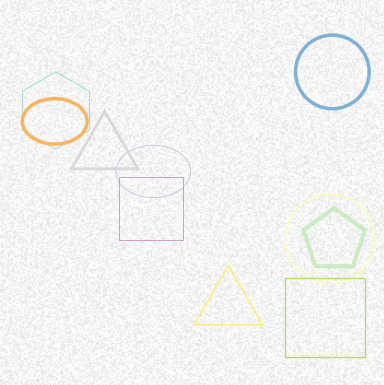[{"shape": "hexagon", "thickness": 0.5, "radius": 0.5, "center": [0.145, 0.713]}, {"shape": "circle", "thickness": 1, "radius": 0.58, "center": [0.857, 0.379]}, {"shape": "oval", "thickness": 0.5, "radius": 0.49, "center": [0.398, 0.555]}, {"shape": "circle", "thickness": 2.5, "radius": 0.48, "center": [0.863, 0.813]}, {"shape": "oval", "thickness": 2.5, "radius": 0.42, "center": [0.142, 0.685]}, {"shape": "square", "thickness": 1, "radius": 0.52, "center": [0.844, 0.175]}, {"shape": "triangle", "thickness": 2, "radius": 0.5, "center": [0.272, 0.611]}, {"shape": "square", "thickness": 0.5, "radius": 0.41, "center": [0.392, 0.459]}, {"shape": "pentagon", "thickness": 3, "radius": 0.42, "center": [0.868, 0.376]}, {"shape": "triangle", "thickness": 1, "radius": 0.51, "center": [0.593, 0.208]}]